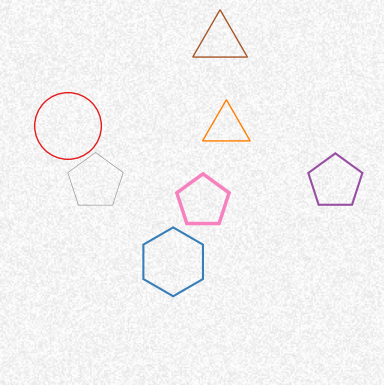[{"shape": "circle", "thickness": 1, "radius": 0.43, "center": [0.177, 0.673]}, {"shape": "hexagon", "thickness": 1.5, "radius": 0.45, "center": [0.45, 0.32]}, {"shape": "pentagon", "thickness": 1.5, "radius": 0.37, "center": [0.871, 0.528]}, {"shape": "triangle", "thickness": 1, "radius": 0.36, "center": [0.588, 0.67]}, {"shape": "triangle", "thickness": 1, "radius": 0.41, "center": [0.572, 0.893]}, {"shape": "pentagon", "thickness": 2.5, "radius": 0.36, "center": [0.527, 0.477]}, {"shape": "pentagon", "thickness": 0.5, "radius": 0.38, "center": [0.248, 0.528]}]